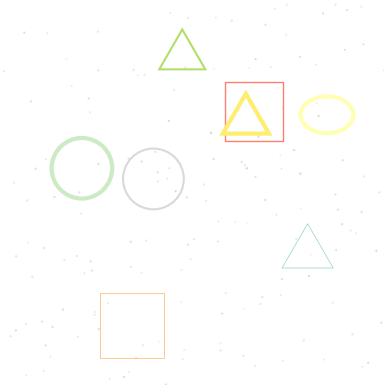[{"shape": "triangle", "thickness": 0.5, "radius": 0.38, "center": [0.799, 0.342]}, {"shape": "oval", "thickness": 3, "radius": 0.34, "center": [0.849, 0.702]}, {"shape": "square", "thickness": 1, "radius": 0.38, "center": [0.66, 0.711]}, {"shape": "square", "thickness": 0.5, "radius": 0.42, "center": [0.343, 0.154]}, {"shape": "triangle", "thickness": 1.5, "radius": 0.35, "center": [0.473, 0.854]}, {"shape": "circle", "thickness": 1.5, "radius": 0.39, "center": [0.399, 0.535]}, {"shape": "circle", "thickness": 3, "radius": 0.39, "center": [0.213, 0.563]}, {"shape": "triangle", "thickness": 3, "radius": 0.35, "center": [0.639, 0.688]}]